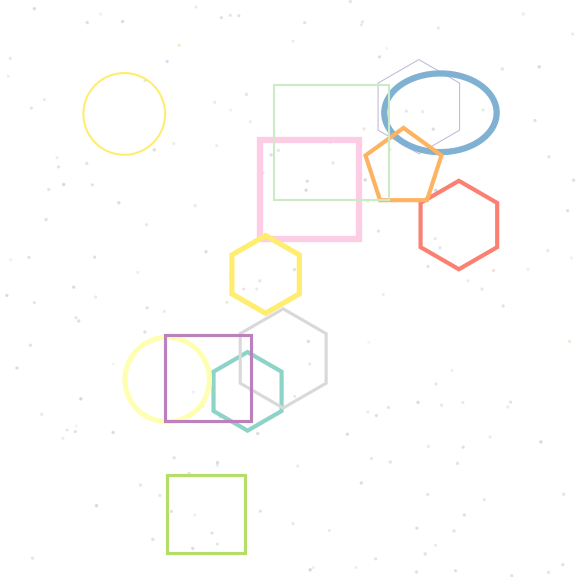[{"shape": "hexagon", "thickness": 2, "radius": 0.34, "center": [0.429, 0.321]}, {"shape": "circle", "thickness": 2.5, "radius": 0.37, "center": [0.289, 0.342]}, {"shape": "hexagon", "thickness": 0.5, "radius": 0.41, "center": [0.725, 0.814]}, {"shape": "hexagon", "thickness": 2, "radius": 0.38, "center": [0.795, 0.609]}, {"shape": "oval", "thickness": 3, "radius": 0.49, "center": [0.763, 0.804]}, {"shape": "pentagon", "thickness": 2, "radius": 0.35, "center": [0.699, 0.709]}, {"shape": "square", "thickness": 1.5, "radius": 0.34, "center": [0.357, 0.11]}, {"shape": "square", "thickness": 3, "radius": 0.43, "center": [0.536, 0.671]}, {"shape": "hexagon", "thickness": 1.5, "radius": 0.43, "center": [0.49, 0.378]}, {"shape": "square", "thickness": 1.5, "radius": 0.37, "center": [0.36, 0.344]}, {"shape": "square", "thickness": 1, "radius": 0.5, "center": [0.574, 0.752]}, {"shape": "hexagon", "thickness": 2.5, "radius": 0.34, "center": [0.46, 0.524]}, {"shape": "circle", "thickness": 1, "radius": 0.35, "center": [0.215, 0.802]}]